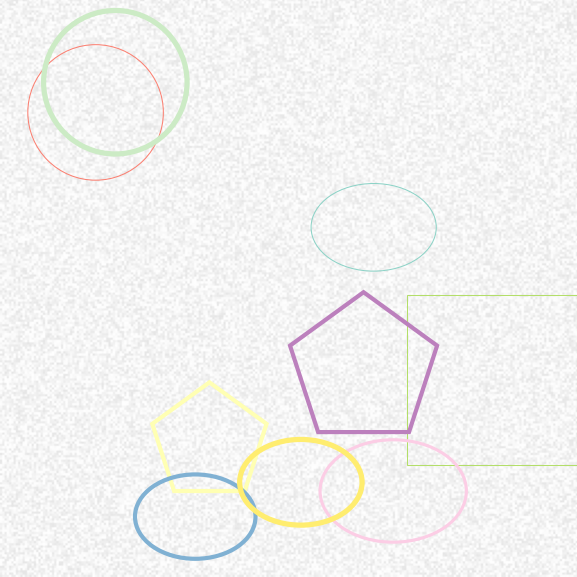[{"shape": "oval", "thickness": 0.5, "radius": 0.54, "center": [0.647, 0.606]}, {"shape": "pentagon", "thickness": 2, "radius": 0.52, "center": [0.363, 0.233]}, {"shape": "circle", "thickness": 0.5, "radius": 0.59, "center": [0.166, 0.804]}, {"shape": "oval", "thickness": 2, "radius": 0.52, "center": [0.338, 0.105]}, {"shape": "square", "thickness": 0.5, "radius": 0.74, "center": [0.851, 0.34]}, {"shape": "oval", "thickness": 1.5, "radius": 0.63, "center": [0.681, 0.149]}, {"shape": "pentagon", "thickness": 2, "radius": 0.67, "center": [0.63, 0.359]}, {"shape": "circle", "thickness": 2.5, "radius": 0.62, "center": [0.2, 0.857]}, {"shape": "oval", "thickness": 2.5, "radius": 0.53, "center": [0.521, 0.164]}]